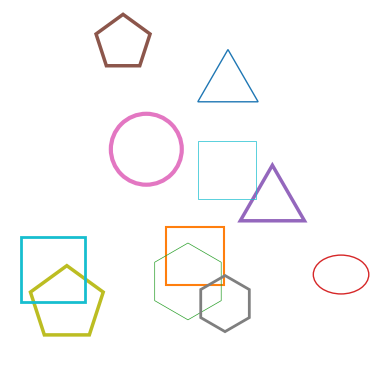[{"shape": "triangle", "thickness": 1, "radius": 0.45, "center": [0.592, 0.781]}, {"shape": "square", "thickness": 1.5, "radius": 0.38, "center": [0.507, 0.335]}, {"shape": "hexagon", "thickness": 0.5, "radius": 0.5, "center": [0.488, 0.269]}, {"shape": "oval", "thickness": 1, "radius": 0.36, "center": [0.886, 0.287]}, {"shape": "triangle", "thickness": 2.5, "radius": 0.48, "center": [0.707, 0.475]}, {"shape": "pentagon", "thickness": 2.5, "radius": 0.37, "center": [0.32, 0.889]}, {"shape": "circle", "thickness": 3, "radius": 0.46, "center": [0.38, 0.612]}, {"shape": "hexagon", "thickness": 2, "radius": 0.36, "center": [0.584, 0.211]}, {"shape": "pentagon", "thickness": 2.5, "radius": 0.5, "center": [0.174, 0.211]}, {"shape": "square", "thickness": 0.5, "radius": 0.38, "center": [0.59, 0.558]}, {"shape": "square", "thickness": 2, "radius": 0.42, "center": [0.138, 0.299]}]